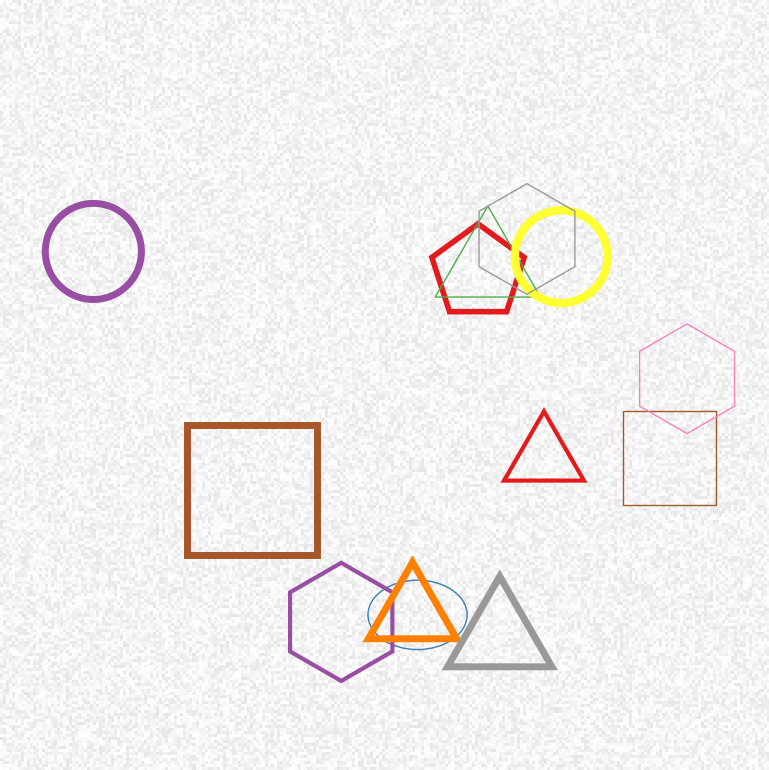[{"shape": "triangle", "thickness": 1.5, "radius": 0.3, "center": [0.707, 0.406]}, {"shape": "pentagon", "thickness": 2, "radius": 0.32, "center": [0.621, 0.646]}, {"shape": "oval", "thickness": 0.5, "radius": 0.32, "center": [0.542, 0.201]}, {"shape": "triangle", "thickness": 0.5, "radius": 0.39, "center": [0.634, 0.654]}, {"shape": "hexagon", "thickness": 1.5, "radius": 0.38, "center": [0.443, 0.192]}, {"shape": "circle", "thickness": 2.5, "radius": 0.31, "center": [0.121, 0.673]}, {"shape": "triangle", "thickness": 2.5, "radius": 0.33, "center": [0.536, 0.204]}, {"shape": "circle", "thickness": 3, "radius": 0.3, "center": [0.729, 0.667]}, {"shape": "square", "thickness": 0.5, "radius": 0.3, "center": [0.869, 0.406]}, {"shape": "square", "thickness": 2.5, "radius": 0.42, "center": [0.327, 0.364]}, {"shape": "hexagon", "thickness": 0.5, "radius": 0.36, "center": [0.892, 0.508]}, {"shape": "triangle", "thickness": 2.5, "radius": 0.39, "center": [0.649, 0.173]}, {"shape": "hexagon", "thickness": 0.5, "radius": 0.36, "center": [0.684, 0.69]}]